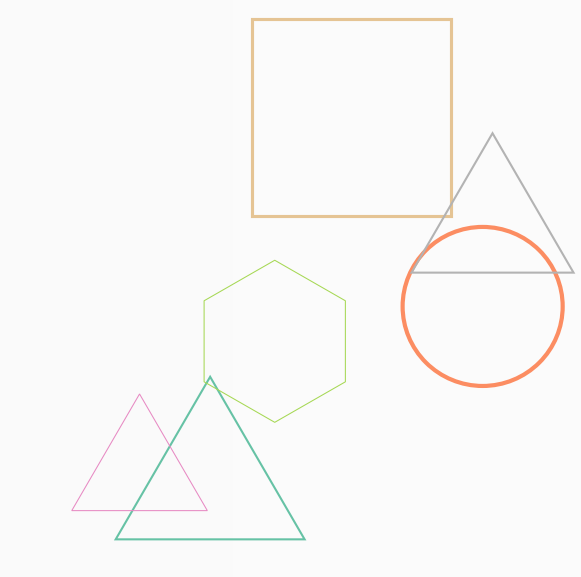[{"shape": "triangle", "thickness": 1, "radius": 0.94, "center": [0.362, 0.159]}, {"shape": "circle", "thickness": 2, "radius": 0.69, "center": [0.83, 0.468]}, {"shape": "triangle", "thickness": 0.5, "radius": 0.67, "center": [0.24, 0.182]}, {"shape": "hexagon", "thickness": 0.5, "radius": 0.7, "center": [0.473, 0.408]}, {"shape": "square", "thickness": 1.5, "radius": 0.85, "center": [0.605, 0.795]}, {"shape": "triangle", "thickness": 1, "radius": 0.8, "center": [0.847, 0.608]}]